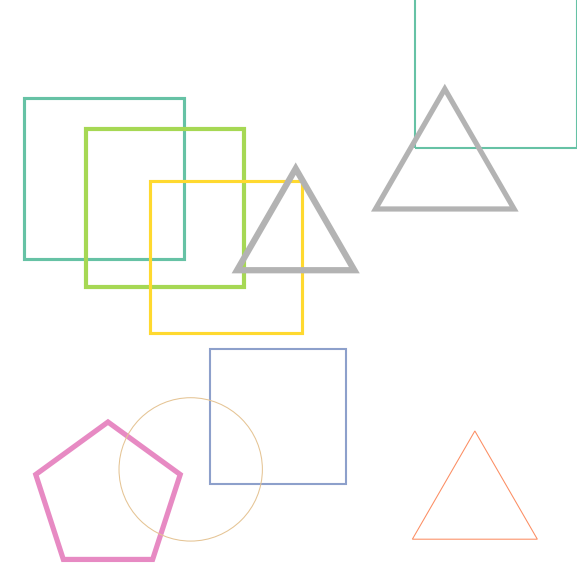[{"shape": "square", "thickness": 1.5, "radius": 0.7, "center": [0.18, 0.69]}, {"shape": "square", "thickness": 1, "radius": 0.7, "center": [0.859, 0.883]}, {"shape": "triangle", "thickness": 0.5, "radius": 0.62, "center": [0.822, 0.128]}, {"shape": "square", "thickness": 1, "radius": 0.59, "center": [0.481, 0.278]}, {"shape": "pentagon", "thickness": 2.5, "radius": 0.66, "center": [0.187, 0.137]}, {"shape": "square", "thickness": 2, "radius": 0.68, "center": [0.286, 0.64]}, {"shape": "square", "thickness": 1.5, "radius": 0.66, "center": [0.391, 0.555]}, {"shape": "circle", "thickness": 0.5, "radius": 0.62, "center": [0.33, 0.186]}, {"shape": "triangle", "thickness": 2.5, "radius": 0.69, "center": [0.77, 0.707]}, {"shape": "triangle", "thickness": 3, "radius": 0.59, "center": [0.512, 0.59]}]